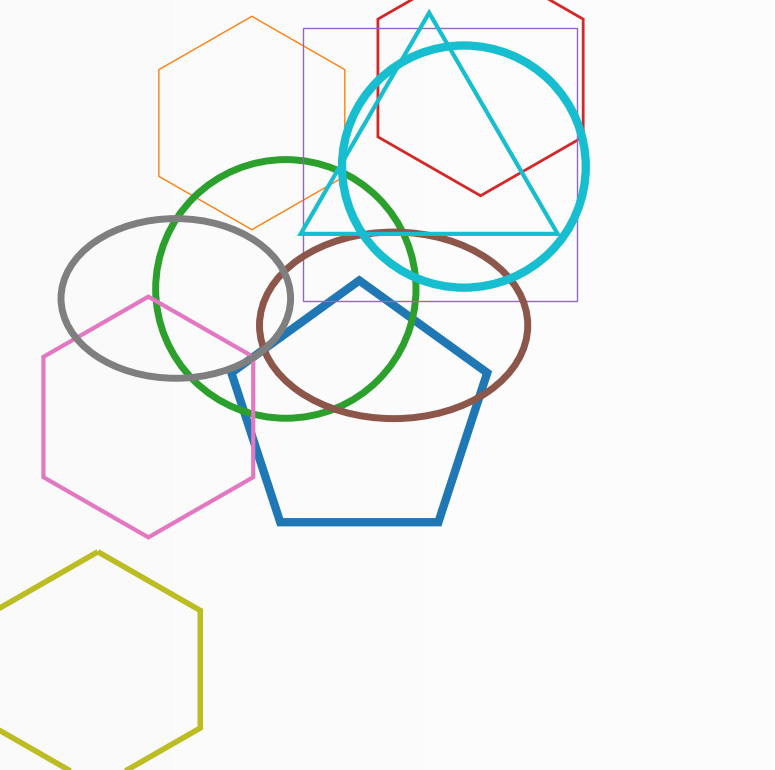[{"shape": "pentagon", "thickness": 3, "radius": 0.87, "center": [0.464, 0.462]}, {"shape": "hexagon", "thickness": 0.5, "radius": 0.69, "center": [0.325, 0.84]}, {"shape": "circle", "thickness": 2.5, "radius": 0.84, "center": [0.369, 0.625]}, {"shape": "hexagon", "thickness": 1, "radius": 0.76, "center": [0.62, 0.899]}, {"shape": "square", "thickness": 0.5, "radius": 0.88, "center": [0.567, 0.786]}, {"shape": "oval", "thickness": 2.5, "radius": 0.87, "center": [0.508, 0.577]}, {"shape": "hexagon", "thickness": 1.5, "radius": 0.78, "center": [0.191, 0.458]}, {"shape": "oval", "thickness": 2.5, "radius": 0.74, "center": [0.227, 0.612]}, {"shape": "hexagon", "thickness": 2, "radius": 0.76, "center": [0.126, 0.131]}, {"shape": "triangle", "thickness": 1.5, "radius": 0.96, "center": [0.554, 0.792]}, {"shape": "circle", "thickness": 3, "radius": 0.79, "center": [0.599, 0.784]}]